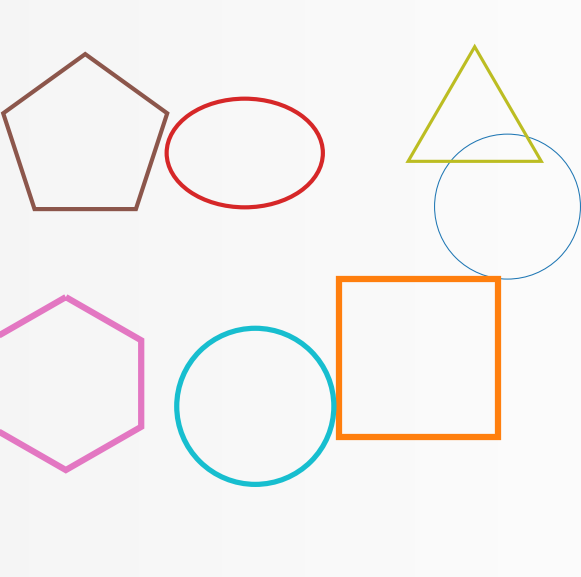[{"shape": "circle", "thickness": 0.5, "radius": 0.63, "center": [0.873, 0.641]}, {"shape": "square", "thickness": 3, "radius": 0.68, "center": [0.72, 0.38]}, {"shape": "oval", "thickness": 2, "radius": 0.67, "center": [0.421, 0.734]}, {"shape": "pentagon", "thickness": 2, "radius": 0.74, "center": [0.147, 0.757]}, {"shape": "hexagon", "thickness": 3, "radius": 0.75, "center": [0.113, 0.335]}, {"shape": "triangle", "thickness": 1.5, "radius": 0.66, "center": [0.817, 0.786]}, {"shape": "circle", "thickness": 2.5, "radius": 0.68, "center": [0.439, 0.296]}]